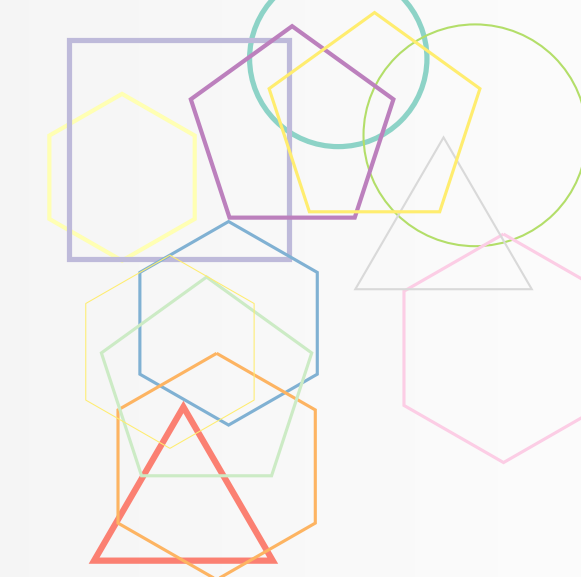[{"shape": "circle", "thickness": 2.5, "radius": 0.76, "center": [0.582, 0.898]}, {"shape": "hexagon", "thickness": 2, "radius": 0.72, "center": [0.21, 0.692]}, {"shape": "square", "thickness": 2.5, "radius": 0.95, "center": [0.308, 0.741]}, {"shape": "triangle", "thickness": 3, "radius": 0.89, "center": [0.316, 0.117]}, {"shape": "hexagon", "thickness": 1.5, "radius": 0.88, "center": [0.393, 0.439]}, {"shape": "hexagon", "thickness": 1.5, "radius": 0.98, "center": [0.373, 0.191]}, {"shape": "circle", "thickness": 1, "radius": 0.96, "center": [0.817, 0.765]}, {"shape": "hexagon", "thickness": 1.5, "radius": 0.99, "center": [0.866, 0.396]}, {"shape": "triangle", "thickness": 1, "radius": 0.88, "center": [0.763, 0.586]}, {"shape": "pentagon", "thickness": 2, "radius": 0.92, "center": [0.503, 0.771]}, {"shape": "pentagon", "thickness": 1.5, "radius": 0.95, "center": [0.355, 0.329]}, {"shape": "pentagon", "thickness": 1.5, "radius": 0.95, "center": [0.644, 0.787]}, {"shape": "hexagon", "thickness": 0.5, "radius": 0.84, "center": [0.292, 0.39]}]